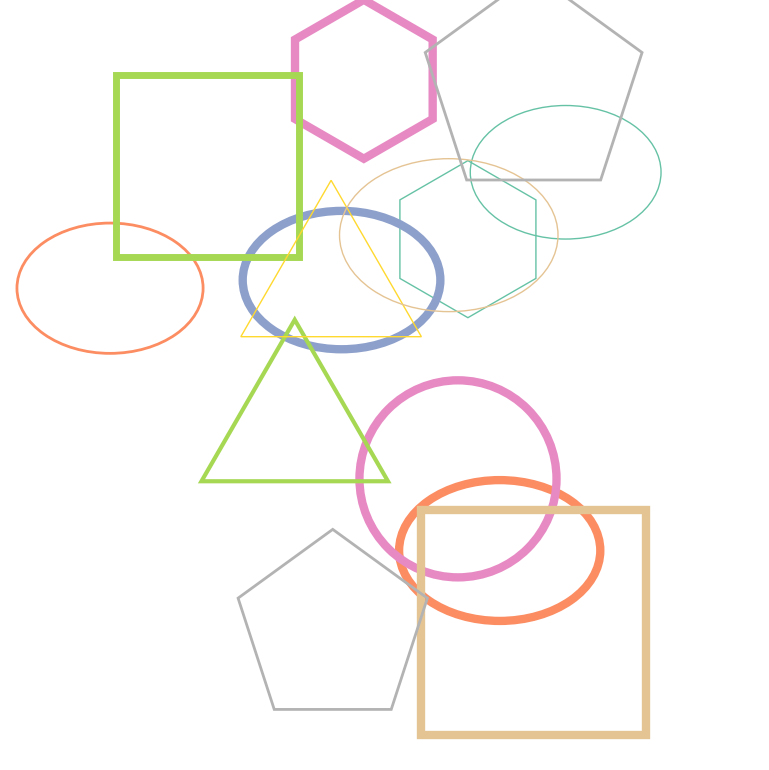[{"shape": "hexagon", "thickness": 0.5, "radius": 0.51, "center": [0.608, 0.689]}, {"shape": "oval", "thickness": 0.5, "radius": 0.62, "center": [0.735, 0.776]}, {"shape": "oval", "thickness": 1, "radius": 0.6, "center": [0.143, 0.626]}, {"shape": "oval", "thickness": 3, "radius": 0.65, "center": [0.649, 0.285]}, {"shape": "oval", "thickness": 3, "radius": 0.64, "center": [0.444, 0.636]}, {"shape": "hexagon", "thickness": 3, "radius": 0.52, "center": [0.473, 0.897]}, {"shape": "circle", "thickness": 3, "radius": 0.64, "center": [0.595, 0.378]}, {"shape": "triangle", "thickness": 1.5, "radius": 0.7, "center": [0.383, 0.445]}, {"shape": "square", "thickness": 2.5, "radius": 0.59, "center": [0.269, 0.785]}, {"shape": "triangle", "thickness": 0.5, "radius": 0.68, "center": [0.43, 0.63]}, {"shape": "square", "thickness": 3, "radius": 0.73, "center": [0.693, 0.192]}, {"shape": "oval", "thickness": 0.5, "radius": 0.71, "center": [0.583, 0.695]}, {"shape": "pentagon", "thickness": 1, "radius": 0.65, "center": [0.432, 0.183]}, {"shape": "pentagon", "thickness": 1, "radius": 0.74, "center": [0.693, 0.886]}]